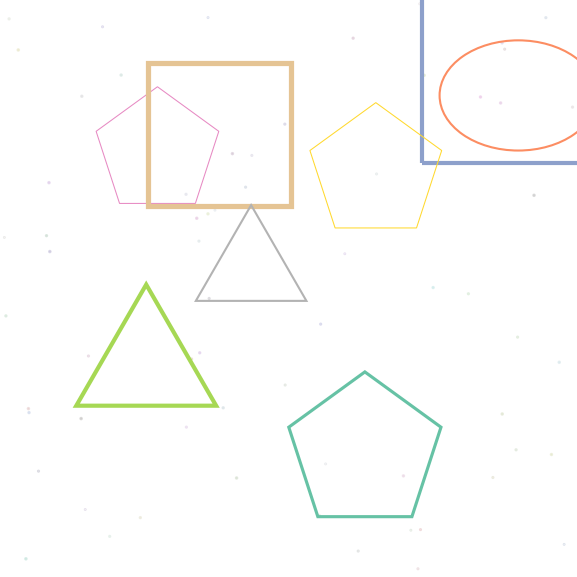[{"shape": "pentagon", "thickness": 1.5, "radius": 0.69, "center": [0.632, 0.217]}, {"shape": "oval", "thickness": 1, "radius": 0.68, "center": [0.897, 0.834]}, {"shape": "square", "thickness": 2, "radius": 0.72, "center": [0.874, 0.861]}, {"shape": "pentagon", "thickness": 0.5, "radius": 0.56, "center": [0.273, 0.737]}, {"shape": "triangle", "thickness": 2, "radius": 0.7, "center": [0.253, 0.367]}, {"shape": "pentagon", "thickness": 0.5, "radius": 0.6, "center": [0.651, 0.701]}, {"shape": "square", "thickness": 2.5, "radius": 0.62, "center": [0.38, 0.766]}, {"shape": "triangle", "thickness": 1, "radius": 0.55, "center": [0.435, 0.533]}]